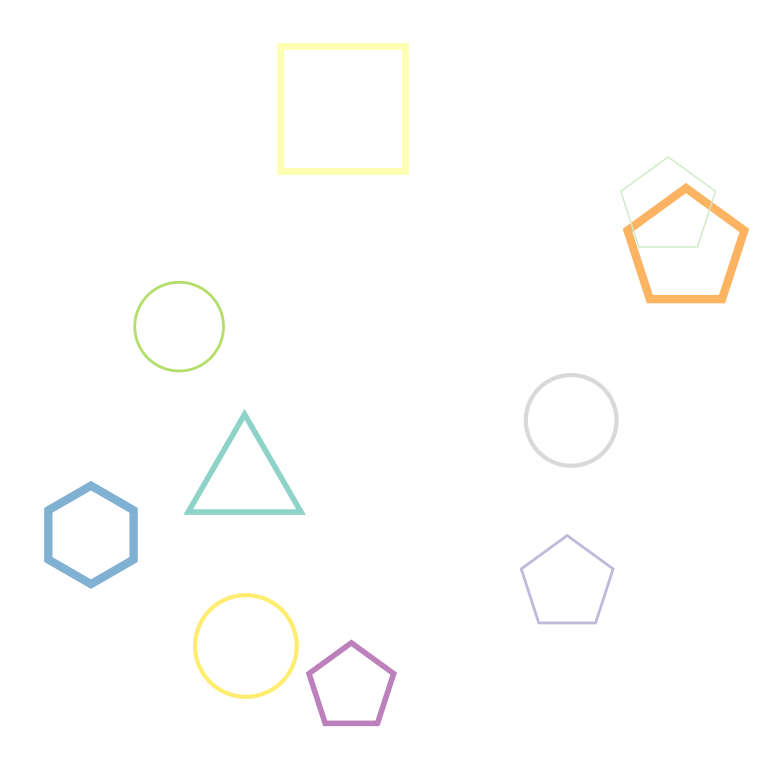[{"shape": "triangle", "thickness": 2, "radius": 0.42, "center": [0.318, 0.377]}, {"shape": "square", "thickness": 2.5, "radius": 0.41, "center": [0.445, 0.86]}, {"shape": "pentagon", "thickness": 1, "radius": 0.31, "center": [0.737, 0.242]}, {"shape": "hexagon", "thickness": 3, "radius": 0.32, "center": [0.118, 0.305]}, {"shape": "pentagon", "thickness": 3, "radius": 0.4, "center": [0.891, 0.676]}, {"shape": "circle", "thickness": 1, "radius": 0.29, "center": [0.233, 0.576]}, {"shape": "circle", "thickness": 1.5, "radius": 0.29, "center": [0.742, 0.454]}, {"shape": "pentagon", "thickness": 2, "radius": 0.29, "center": [0.456, 0.107]}, {"shape": "pentagon", "thickness": 0.5, "radius": 0.32, "center": [0.868, 0.732]}, {"shape": "circle", "thickness": 1.5, "radius": 0.33, "center": [0.319, 0.161]}]